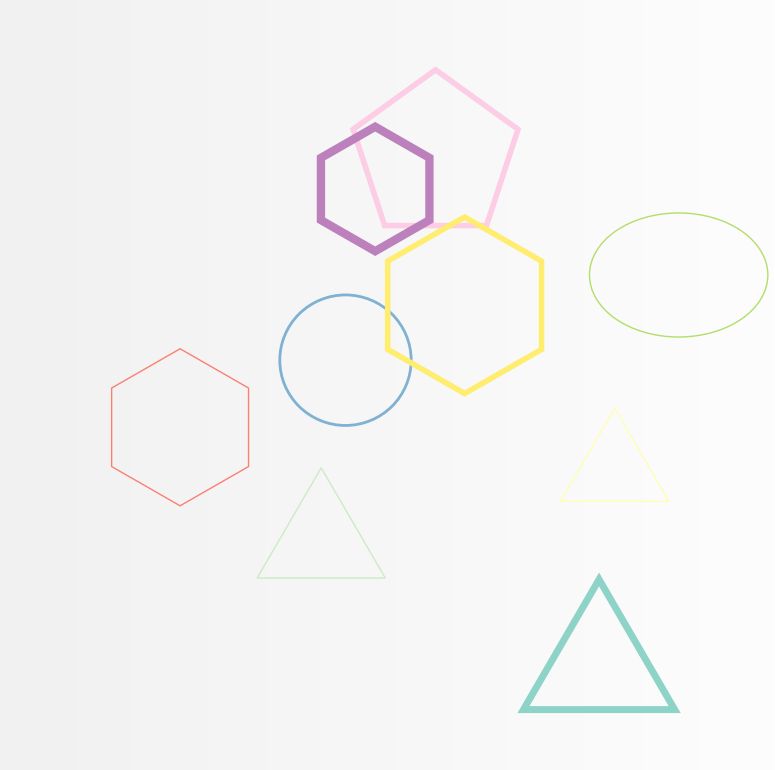[{"shape": "triangle", "thickness": 2.5, "radius": 0.56, "center": [0.773, 0.135]}, {"shape": "triangle", "thickness": 0.5, "radius": 0.4, "center": [0.793, 0.389]}, {"shape": "hexagon", "thickness": 0.5, "radius": 0.51, "center": [0.232, 0.445]}, {"shape": "circle", "thickness": 1, "radius": 0.42, "center": [0.446, 0.532]}, {"shape": "oval", "thickness": 0.5, "radius": 0.58, "center": [0.876, 0.643]}, {"shape": "pentagon", "thickness": 2, "radius": 0.56, "center": [0.562, 0.798]}, {"shape": "hexagon", "thickness": 3, "radius": 0.4, "center": [0.484, 0.755]}, {"shape": "triangle", "thickness": 0.5, "radius": 0.48, "center": [0.414, 0.297]}, {"shape": "hexagon", "thickness": 2, "radius": 0.57, "center": [0.6, 0.604]}]